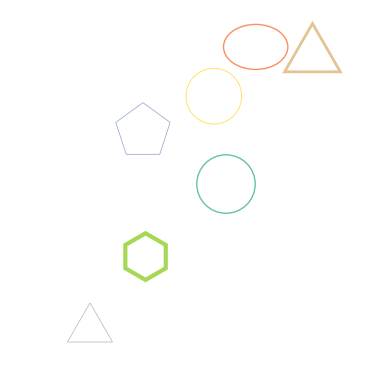[{"shape": "circle", "thickness": 1, "radius": 0.38, "center": [0.587, 0.522]}, {"shape": "oval", "thickness": 1, "radius": 0.42, "center": [0.664, 0.878]}, {"shape": "pentagon", "thickness": 0.5, "radius": 0.37, "center": [0.371, 0.659]}, {"shape": "hexagon", "thickness": 3, "radius": 0.3, "center": [0.378, 0.334]}, {"shape": "circle", "thickness": 0.5, "radius": 0.36, "center": [0.555, 0.75]}, {"shape": "triangle", "thickness": 2, "radius": 0.42, "center": [0.812, 0.855]}, {"shape": "triangle", "thickness": 0.5, "radius": 0.34, "center": [0.234, 0.145]}]